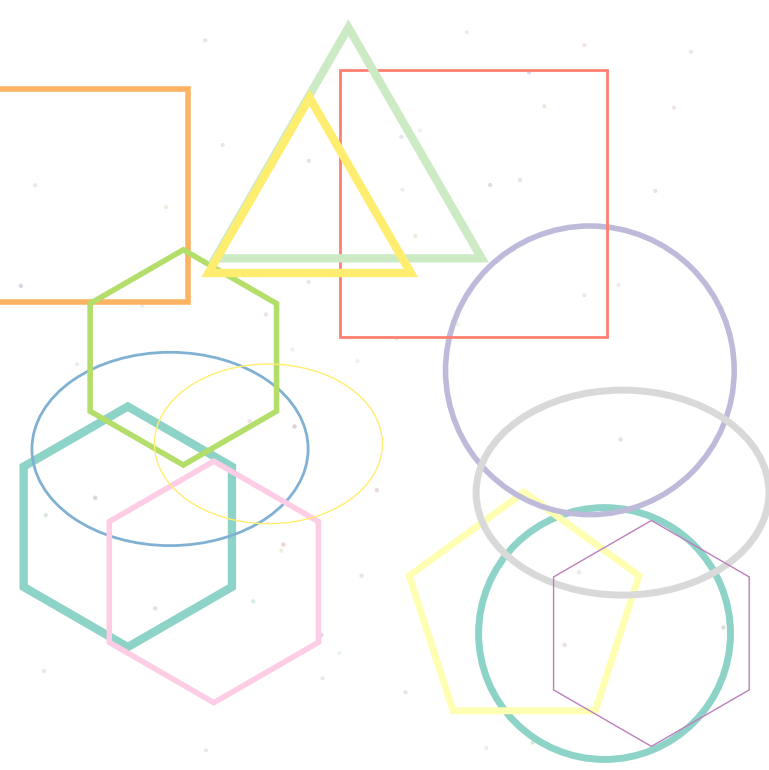[{"shape": "circle", "thickness": 2.5, "radius": 0.82, "center": [0.785, 0.177]}, {"shape": "hexagon", "thickness": 3, "radius": 0.78, "center": [0.166, 0.316]}, {"shape": "pentagon", "thickness": 2.5, "radius": 0.78, "center": [0.681, 0.204]}, {"shape": "circle", "thickness": 2, "radius": 0.94, "center": [0.766, 0.519]}, {"shape": "square", "thickness": 1, "radius": 0.87, "center": [0.615, 0.736]}, {"shape": "oval", "thickness": 1, "radius": 0.9, "center": [0.221, 0.417]}, {"shape": "square", "thickness": 2, "radius": 0.69, "center": [0.105, 0.746]}, {"shape": "hexagon", "thickness": 2, "radius": 0.7, "center": [0.238, 0.536]}, {"shape": "hexagon", "thickness": 2, "radius": 0.78, "center": [0.278, 0.244]}, {"shape": "oval", "thickness": 2.5, "radius": 0.95, "center": [0.808, 0.36]}, {"shape": "hexagon", "thickness": 0.5, "radius": 0.73, "center": [0.846, 0.177]}, {"shape": "triangle", "thickness": 3, "radius": 1.0, "center": [0.452, 0.764]}, {"shape": "triangle", "thickness": 3, "radius": 0.76, "center": [0.402, 0.721]}, {"shape": "oval", "thickness": 0.5, "radius": 0.74, "center": [0.349, 0.424]}]